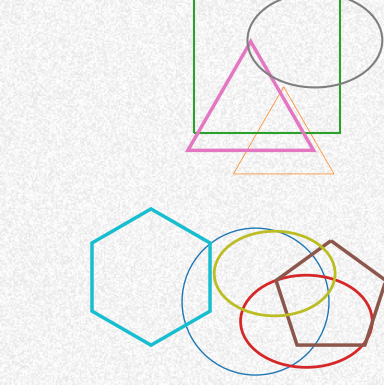[{"shape": "circle", "thickness": 1, "radius": 0.95, "center": [0.664, 0.217]}, {"shape": "triangle", "thickness": 0.5, "radius": 0.75, "center": [0.737, 0.624]}, {"shape": "square", "thickness": 1.5, "radius": 0.95, "center": [0.695, 0.843]}, {"shape": "oval", "thickness": 2, "radius": 0.85, "center": [0.796, 0.166]}, {"shape": "pentagon", "thickness": 2.5, "radius": 0.75, "center": [0.86, 0.225]}, {"shape": "triangle", "thickness": 2.5, "radius": 0.94, "center": [0.651, 0.704]}, {"shape": "oval", "thickness": 1.5, "radius": 0.88, "center": [0.818, 0.895]}, {"shape": "oval", "thickness": 2, "radius": 0.78, "center": [0.713, 0.289]}, {"shape": "hexagon", "thickness": 2.5, "radius": 0.89, "center": [0.392, 0.28]}]